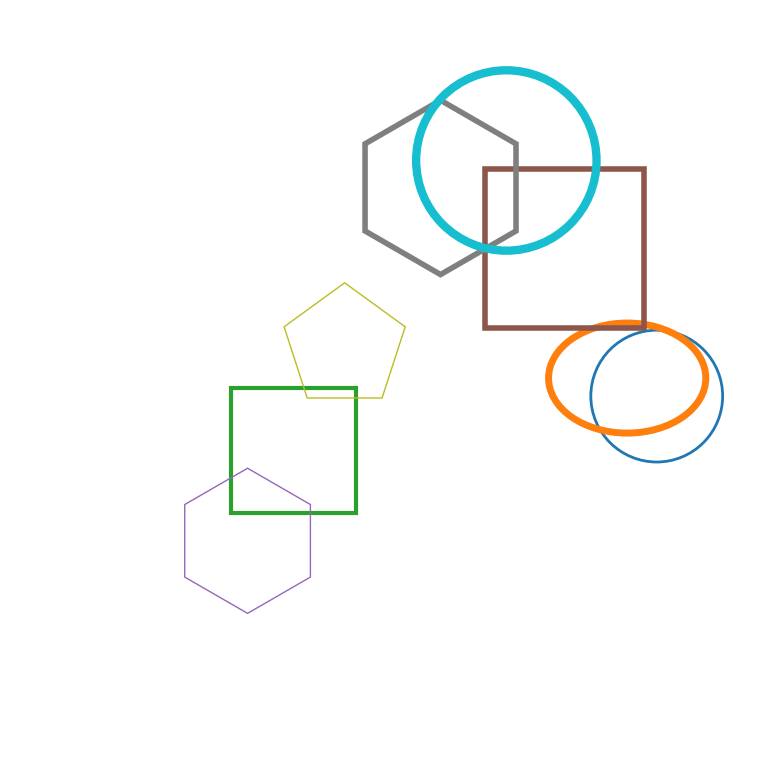[{"shape": "circle", "thickness": 1, "radius": 0.43, "center": [0.853, 0.486]}, {"shape": "oval", "thickness": 2.5, "radius": 0.51, "center": [0.815, 0.509]}, {"shape": "square", "thickness": 1.5, "radius": 0.41, "center": [0.381, 0.415]}, {"shape": "hexagon", "thickness": 0.5, "radius": 0.47, "center": [0.322, 0.298]}, {"shape": "square", "thickness": 2, "radius": 0.52, "center": [0.733, 0.677]}, {"shape": "hexagon", "thickness": 2, "radius": 0.57, "center": [0.572, 0.757]}, {"shape": "pentagon", "thickness": 0.5, "radius": 0.41, "center": [0.448, 0.55]}, {"shape": "circle", "thickness": 3, "radius": 0.59, "center": [0.658, 0.792]}]